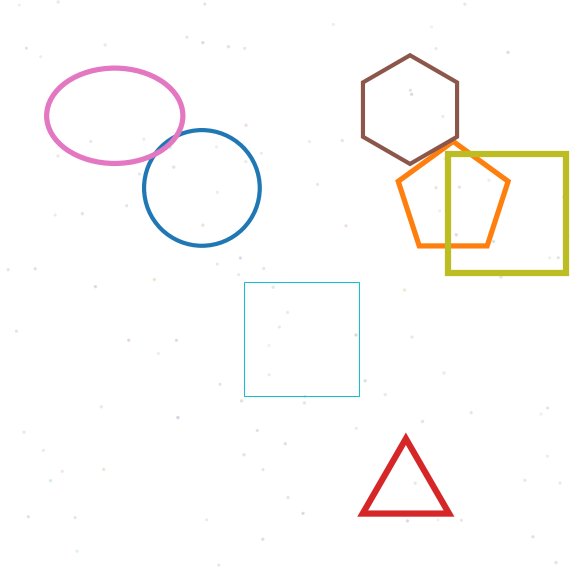[{"shape": "circle", "thickness": 2, "radius": 0.5, "center": [0.35, 0.674]}, {"shape": "pentagon", "thickness": 2.5, "radius": 0.5, "center": [0.785, 0.654]}, {"shape": "triangle", "thickness": 3, "radius": 0.43, "center": [0.703, 0.153]}, {"shape": "hexagon", "thickness": 2, "radius": 0.47, "center": [0.71, 0.809]}, {"shape": "oval", "thickness": 2.5, "radius": 0.59, "center": [0.199, 0.799]}, {"shape": "square", "thickness": 3, "radius": 0.51, "center": [0.878, 0.629]}, {"shape": "square", "thickness": 0.5, "radius": 0.5, "center": [0.522, 0.412]}]